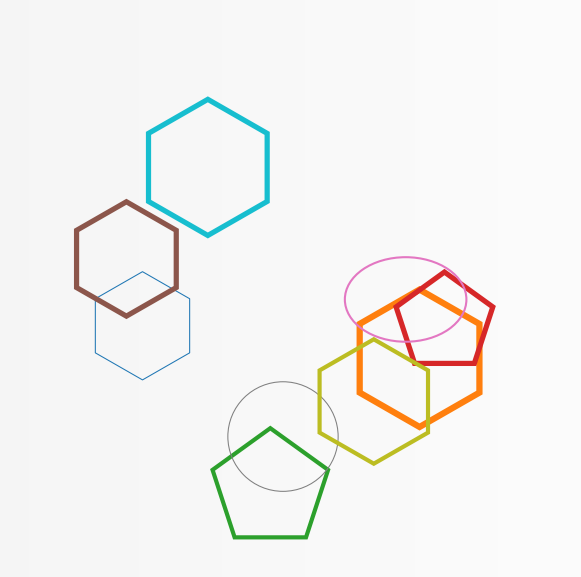[{"shape": "hexagon", "thickness": 0.5, "radius": 0.47, "center": [0.245, 0.435]}, {"shape": "hexagon", "thickness": 3, "radius": 0.59, "center": [0.722, 0.379]}, {"shape": "pentagon", "thickness": 2, "radius": 0.52, "center": [0.465, 0.153]}, {"shape": "pentagon", "thickness": 2.5, "radius": 0.44, "center": [0.765, 0.441]}, {"shape": "hexagon", "thickness": 2.5, "radius": 0.5, "center": [0.217, 0.551]}, {"shape": "oval", "thickness": 1, "radius": 0.52, "center": [0.698, 0.481]}, {"shape": "circle", "thickness": 0.5, "radius": 0.47, "center": [0.487, 0.243]}, {"shape": "hexagon", "thickness": 2, "radius": 0.54, "center": [0.643, 0.304]}, {"shape": "hexagon", "thickness": 2.5, "radius": 0.59, "center": [0.358, 0.709]}]